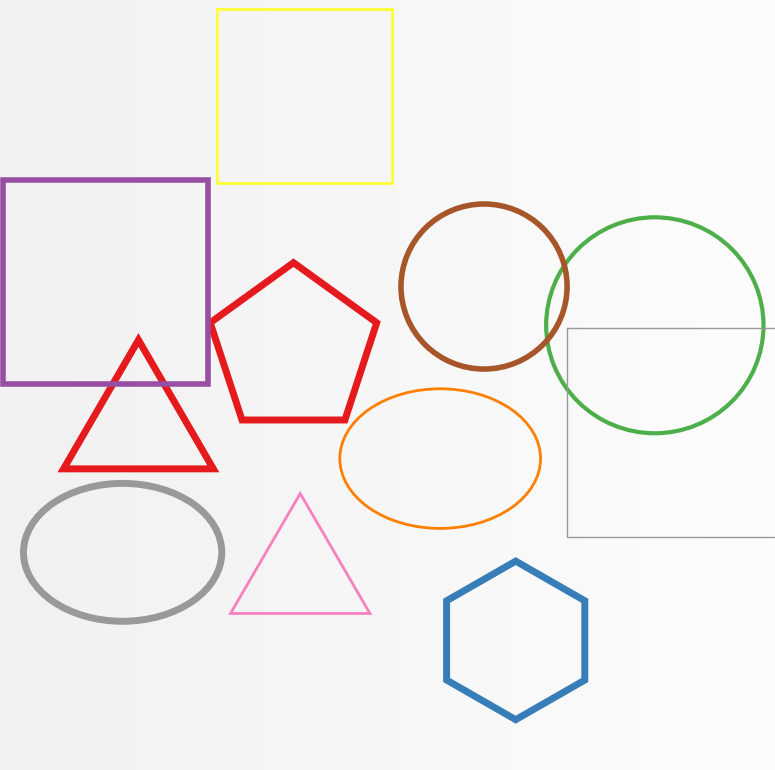[{"shape": "triangle", "thickness": 2.5, "radius": 0.56, "center": [0.179, 0.447]}, {"shape": "pentagon", "thickness": 2.5, "radius": 0.56, "center": [0.379, 0.546]}, {"shape": "hexagon", "thickness": 2.5, "radius": 0.51, "center": [0.665, 0.168]}, {"shape": "circle", "thickness": 1.5, "radius": 0.7, "center": [0.845, 0.578]}, {"shape": "square", "thickness": 2, "radius": 0.66, "center": [0.136, 0.634]}, {"shape": "oval", "thickness": 1, "radius": 0.65, "center": [0.568, 0.404]}, {"shape": "square", "thickness": 1, "radius": 0.56, "center": [0.393, 0.875]}, {"shape": "circle", "thickness": 2, "radius": 0.54, "center": [0.625, 0.628]}, {"shape": "triangle", "thickness": 1, "radius": 0.52, "center": [0.387, 0.255]}, {"shape": "square", "thickness": 0.5, "radius": 0.68, "center": [0.867, 0.438]}, {"shape": "oval", "thickness": 2.5, "radius": 0.64, "center": [0.158, 0.283]}]